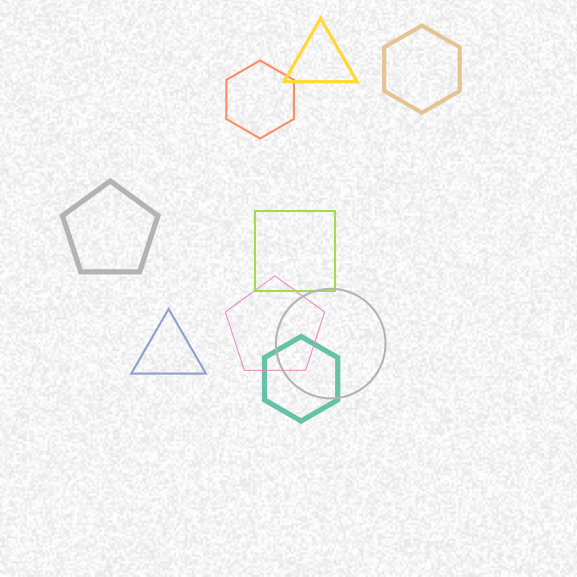[{"shape": "hexagon", "thickness": 2.5, "radius": 0.37, "center": [0.521, 0.343]}, {"shape": "hexagon", "thickness": 1, "radius": 0.34, "center": [0.45, 0.827]}, {"shape": "triangle", "thickness": 1, "radius": 0.37, "center": [0.292, 0.39]}, {"shape": "pentagon", "thickness": 0.5, "radius": 0.45, "center": [0.476, 0.431]}, {"shape": "square", "thickness": 1, "radius": 0.34, "center": [0.511, 0.564]}, {"shape": "triangle", "thickness": 1.5, "radius": 0.37, "center": [0.555, 0.894]}, {"shape": "hexagon", "thickness": 2, "radius": 0.38, "center": [0.731, 0.879]}, {"shape": "pentagon", "thickness": 2.5, "radius": 0.43, "center": [0.191, 0.599]}, {"shape": "circle", "thickness": 1, "radius": 0.47, "center": [0.573, 0.404]}]